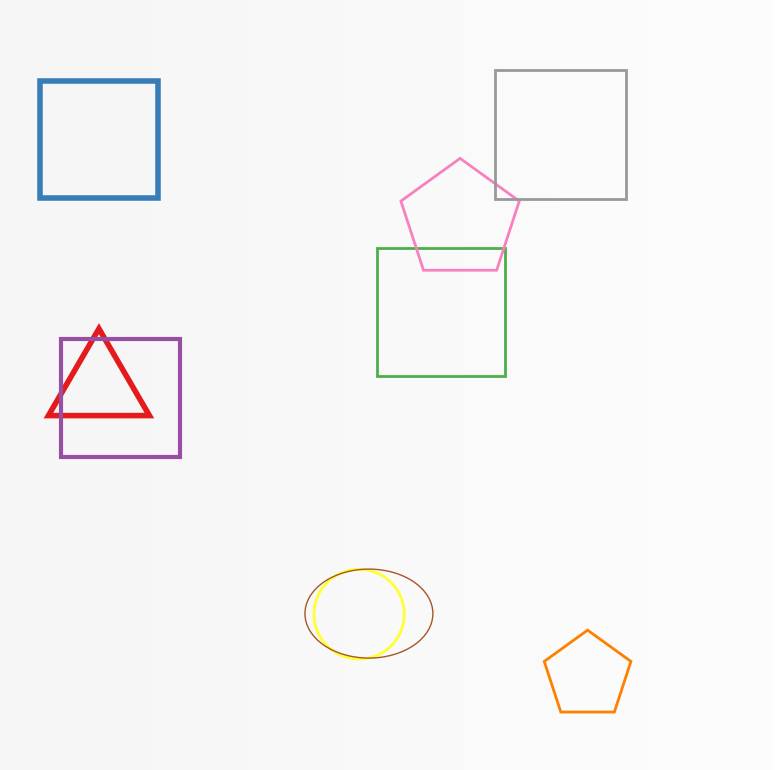[{"shape": "triangle", "thickness": 2, "radius": 0.38, "center": [0.128, 0.498]}, {"shape": "square", "thickness": 2, "radius": 0.38, "center": [0.128, 0.819]}, {"shape": "square", "thickness": 1, "radius": 0.41, "center": [0.569, 0.595]}, {"shape": "square", "thickness": 1.5, "radius": 0.38, "center": [0.155, 0.483]}, {"shape": "pentagon", "thickness": 1, "radius": 0.29, "center": [0.758, 0.123]}, {"shape": "circle", "thickness": 1, "radius": 0.29, "center": [0.463, 0.202]}, {"shape": "oval", "thickness": 0.5, "radius": 0.41, "center": [0.476, 0.203]}, {"shape": "pentagon", "thickness": 1, "radius": 0.4, "center": [0.594, 0.714]}, {"shape": "square", "thickness": 1, "radius": 0.42, "center": [0.723, 0.826]}]